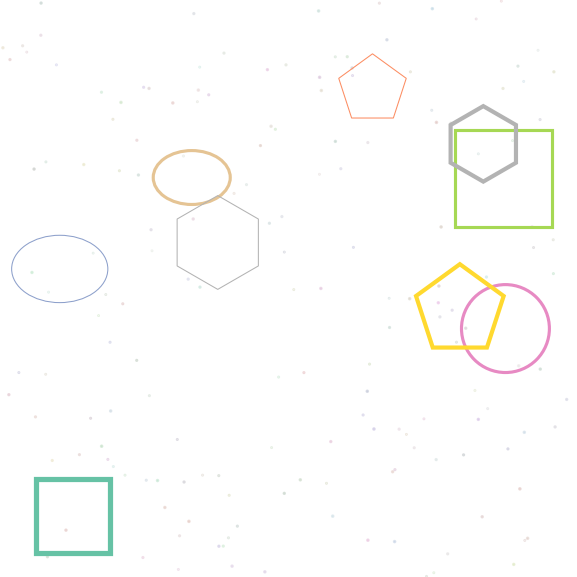[{"shape": "square", "thickness": 2.5, "radius": 0.32, "center": [0.126, 0.106]}, {"shape": "pentagon", "thickness": 0.5, "radius": 0.31, "center": [0.645, 0.844]}, {"shape": "oval", "thickness": 0.5, "radius": 0.42, "center": [0.103, 0.533]}, {"shape": "circle", "thickness": 1.5, "radius": 0.38, "center": [0.875, 0.43]}, {"shape": "square", "thickness": 1.5, "radius": 0.42, "center": [0.872, 0.69]}, {"shape": "pentagon", "thickness": 2, "radius": 0.4, "center": [0.796, 0.462]}, {"shape": "oval", "thickness": 1.5, "radius": 0.33, "center": [0.332, 0.692]}, {"shape": "hexagon", "thickness": 0.5, "radius": 0.41, "center": [0.377, 0.579]}, {"shape": "hexagon", "thickness": 2, "radius": 0.33, "center": [0.837, 0.75]}]